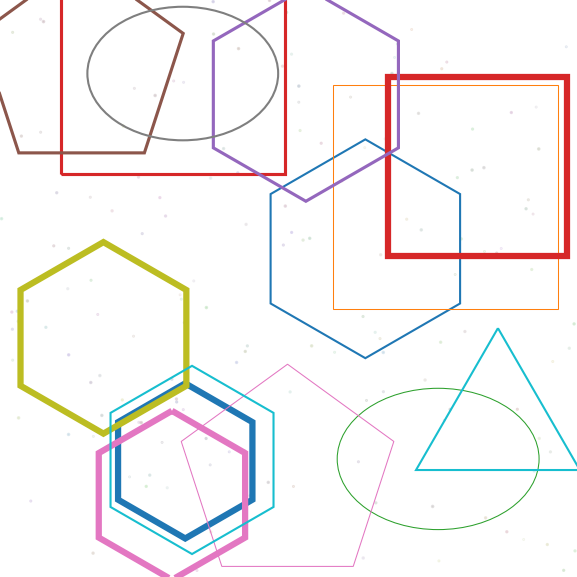[{"shape": "hexagon", "thickness": 1, "radius": 0.95, "center": [0.633, 0.568]}, {"shape": "hexagon", "thickness": 3, "radius": 0.67, "center": [0.321, 0.201]}, {"shape": "square", "thickness": 0.5, "radius": 0.97, "center": [0.771, 0.658]}, {"shape": "oval", "thickness": 0.5, "radius": 0.87, "center": [0.759, 0.204]}, {"shape": "square", "thickness": 3, "radius": 0.78, "center": [0.827, 0.711]}, {"shape": "square", "thickness": 1.5, "radius": 0.97, "center": [0.299, 0.893]}, {"shape": "hexagon", "thickness": 1.5, "radius": 0.93, "center": [0.53, 0.836]}, {"shape": "pentagon", "thickness": 1.5, "radius": 0.92, "center": [0.141, 0.884]}, {"shape": "hexagon", "thickness": 3, "radius": 0.73, "center": [0.298, 0.141]}, {"shape": "pentagon", "thickness": 0.5, "radius": 0.97, "center": [0.498, 0.175]}, {"shape": "oval", "thickness": 1, "radius": 0.83, "center": [0.316, 0.872]}, {"shape": "hexagon", "thickness": 3, "radius": 0.83, "center": [0.179, 0.414]}, {"shape": "hexagon", "thickness": 1, "radius": 0.81, "center": [0.333, 0.203]}, {"shape": "triangle", "thickness": 1, "radius": 0.82, "center": [0.862, 0.267]}]